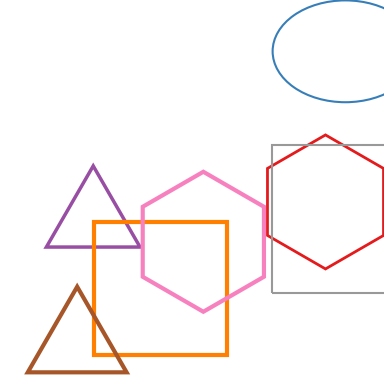[{"shape": "hexagon", "thickness": 2, "radius": 0.87, "center": [0.845, 0.475]}, {"shape": "oval", "thickness": 1.5, "radius": 0.94, "center": [0.897, 0.867]}, {"shape": "triangle", "thickness": 2.5, "radius": 0.7, "center": [0.242, 0.429]}, {"shape": "square", "thickness": 3, "radius": 0.87, "center": [0.416, 0.251]}, {"shape": "triangle", "thickness": 3, "radius": 0.74, "center": [0.2, 0.107]}, {"shape": "hexagon", "thickness": 3, "radius": 0.91, "center": [0.528, 0.372]}, {"shape": "square", "thickness": 1.5, "radius": 0.96, "center": [0.897, 0.431]}]